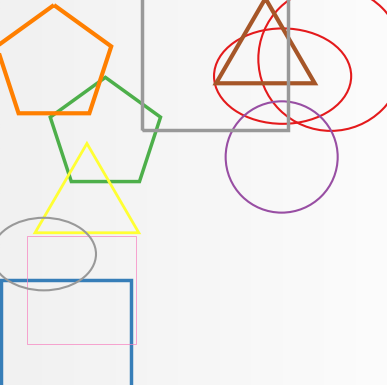[{"shape": "circle", "thickness": 1.5, "radius": 0.94, "center": [0.854, 0.847]}, {"shape": "oval", "thickness": 1.5, "radius": 0.88, "center": [0.729, 0.802]}, {"shape": "square", "thickness": 2.5, "radius": 0.84, "center": [0.17, 0.106]}, {"shape": "pentagon", "thickness": 2.5, "radius": 0.75, "center": [0.272, 0.649]}, {"shape": "circle", "thickness": 1.5, "radius": 0.72, "center": [0.727, 0.592]}, {"shape": "pentagon", "thickness": 3, "radius": 0.78, "center": [0.139, 0.831]}, {"shape": "triangle", "thickness": 2, "radius": 0.77, "center": [0.224, 0.473]}, {"shape": "triangle", "thickness": 3, "radius": 0.73, "center": [0.685, 0.857]}, {"shape": "square", "thickness": 0.5, "radius": 0.7, "center": [0.21, 0.247]}, {"shape": "square", "thickness": 2.5, "radius": 0.94, "center": [0.554, 0.85]}, {"shape": "oval", "thickness": 1.5, "radius": 0.67, "center": [0.113, 0.34]}]